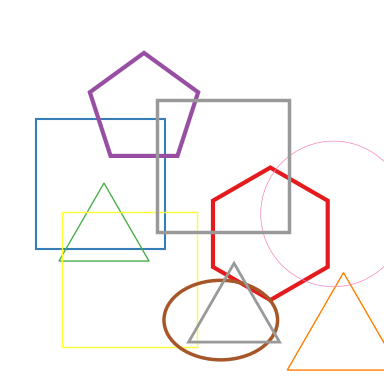[{"shape": "hexagon", "thickness": 3, "radius": 0.86, "center": [0.702, 0.393]}, {"shape": "square", "thickness": 1.5, "radius": 0.84, "center": [0.261, 0.522]}, {"shape": "triangle", "thickness": 1, "radius": 0.68, "center": [0.27, 0.389]}, {"shape": "pentagon", "thickness": 3, "radius": 0.74, "center": [0.374, 0.715]}, {"shape": "triangle", "thickness": 1, "radius": 0.84, "center": [0.892, 0.123]}, {"shape": "square", "thickness": 1, "radius": 0.87, "center": [0.336, 0.274]}, {"shape": "oval", "thickness": 2.5, "radius": 0.74, "center": [0.573, 0.169]}, {"shape": "circle", "thickness": 0.5, "radius": 0.95, "center": [0.866, 0.444]}, {"shape": "triangle", "thickness": 2, "radius": 0.68, "center": [0.608, 0.18]}, {"shape": "square", "thickness": 2.5, "radius": 0.85, "center": [0.579, 0.569]}]